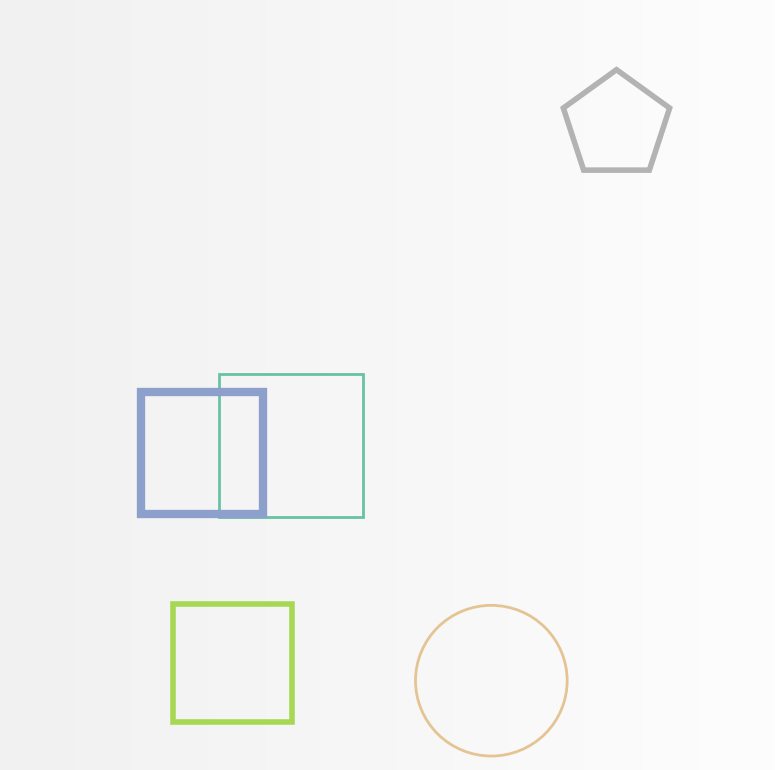[{"shape": "square", "thickness": 1, "radius": 0.46, "center": [0.375, 0.421]}, {"shape": "square", "thickness": 3, "radius": 0.39, "center": [0.261, 0.412]}, {"shape": "square", "thickness": 2, "radius": 0.38, "center": [0.3, 0.139]}, {"shape": "circle", "thickness": 1, "radius": 0.49, "center": [0.634, 0.116]}, {"shape": "pentagon", "thickness": 2, "radius": 0.36, "center": [0.795, 0.837]}]